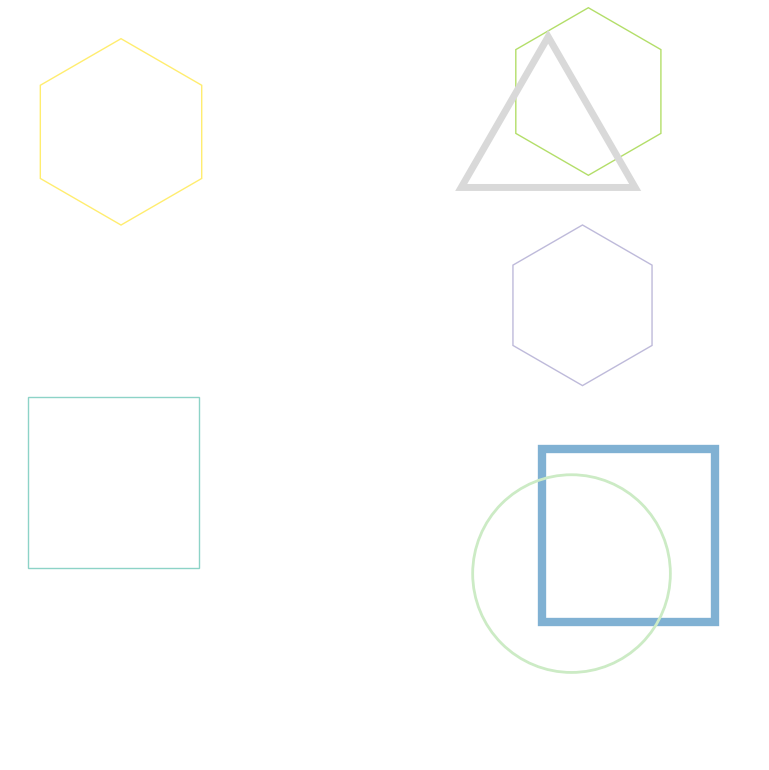[{"shape": "square", "thickness": 0.5, "radius": 0.56, "center": [0.148, 0.374]}, {"shape": "hexagon", "thickness": 0.5, "radius": 0.52, "center": [0.756, 0.604]}, {"shape": "square", "thickness": 3, "radius": 0.56, "center": [0.816, 0.304]}, {"shape": "hexagon", "thickness": 0.5, "radius": 0.54, "center": [0.764, 0.881]}, {"shape": "triangle", "thickness": 2.5, "radius": 0.65, "center": [0.712, 0.822]}, {"shape": "circle", "thickness": 1, "radius": 0.64, "center": [0.742, 0.255]}, {"shape": "hexagon", "thickness": 0.5, "radius": 0.61, "center": [0.157, 0.829]}]